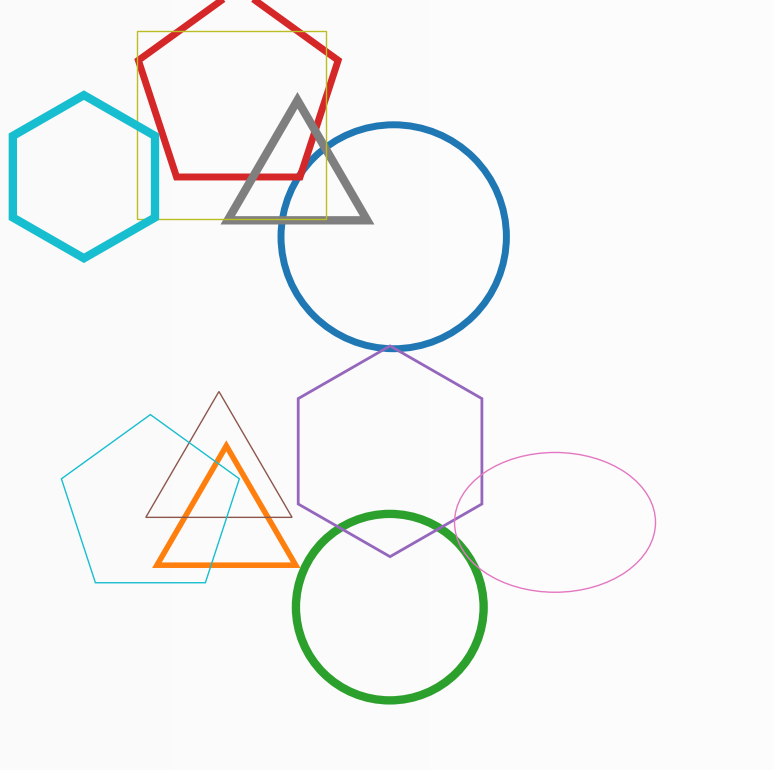[{"shape": "circle", "thickness": 2.5, "radius": 0.73, "center": [0.508, 0.693]}, {"shape": "triangle", "thickness": 2, "radius": 0.52, "center": [0.292, 0.318]}, {"shape": "circle", "thickness": 3, "radius": 0.61, "center": [0.503, 0.212]}, {"shape": "pentagon", "thickness": 2.5, "radius": 0.68, "center": [0.307, 0.88]}, {"shape": "hexagon", "thickness": 1, "radius": 0.68, "center": [0.503, 0.414]}, {"shape": "triangle", "thickness": 0.5, "radius": 0.54, "center": [0.283, 0.383]}, {"shape": "oval", "thickness": 0.5, "radius": 0.65, "center": [0.716, 0.322]}, {"shape": "triangle", "thickness": 3, "radius": 0.52, "center": [0.384, 0.766]}, {"shape": "square", "thickness": 0.5, "radius": 0.61, "center": [0.299, 0.838]}, {"shape": "pentagon", "thickness": 0.5, "radius": 0.6, "center": [0.194, 0.341]}, {"shape": "hexagon", "thickness": 3, "radius": 0.53, "center": [0.108, 0.771]}]